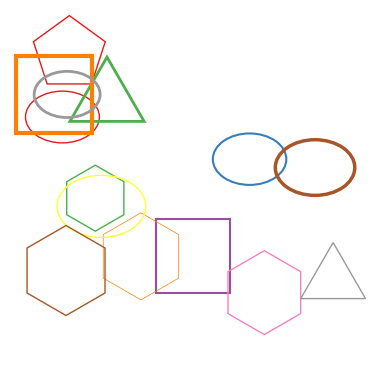[{"shape": "oval", "thickness": 1, "radius": 0.48, "center": [0.162, 0.696]}, {"shape": "pentagon", "thickness": 1, "radius": 0.49, "center": [0.18, 0.861]}, {"shape": "oval", "thickness": 1.5, "radius": 0.48, "center": [0.648, 0.587]}, {"shape": "hexagon", "thickness": 1, "radius": 0.43, "center": [0.248, 0.485]}, {"shape": "triangle", "thickness": 2, "radius": 0.56, "center": [0.278, 0.74]}, {"shape": "square", "thickness": 1.5, "radius": 0.48, "center": [0.502, 0.335]}, {"shape": "square", "thickness": 3, "radius": 0.5, "center": [0.14, 0.754]}, {"shape": "hexagon", "thickness": 0.5, "radius": 0.57, "center": [0.366, 0.334]}, {"shape": "oval", "thickness": 1, "radius": 0.58, "center": [0.263, 0.464]}, {"shape": "hexagon", "thickness": 1, "radius": 0.58, "center": [0.172, 0.297]}, {"shape": "oval", "thickness": 2.5, "radius": 0.52, "center": [0.818, 0.565]}, {"shape": "hexagon", "thickness": 1, "radius": 0.54, "center": [0.687, 0.24]}, {"shape": "oval", "thickness": 2, "radius": 0.43, "center": [0.174, 0.755]}, {"shape": "triangle", "thickness": 1, "radius": 0.49, "center": [0.865, 0.273]}]